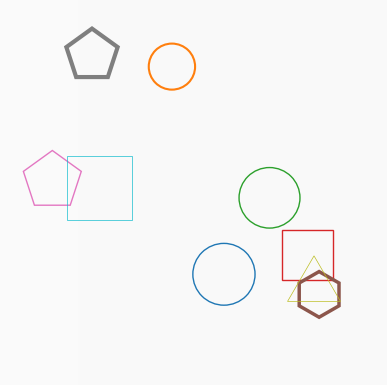[{"shape": "circle", "thickness": 1, "radius": 0.4, "center": [0.578, 0.288]}, {"shape": "circle", "thickness": 1.5, "radius": 0.3, "center": [0.444, 0.827]}, {"shape": "circle", "thickness": 1, "radius": 0.39, "center": [0.696, 0.486]}, {"shape": "square", "thickness": 1, "radius": 0.32, "center": [0.794, 0.337]}, {"shape": "hexagon", "thickness": 2.5, "radius": 0.3, "center": [0.824, 0.235]}, {"shape": "pentagon", "thickness": 1, "radius": 0.39, "center": [0.135, 0.531]}, {"shape": "pentagon", "thickness": 3, "radius": 0.35, "center": [0.237, 0.856]}, {"shape": "triangle", "thickness": 0.5, "radius": 0.39, "center": [0.81, 0.257]}, {"shape": "square", "thickness": 0.5, "radius": 0.42, "center": [0.256, 0.512]}]